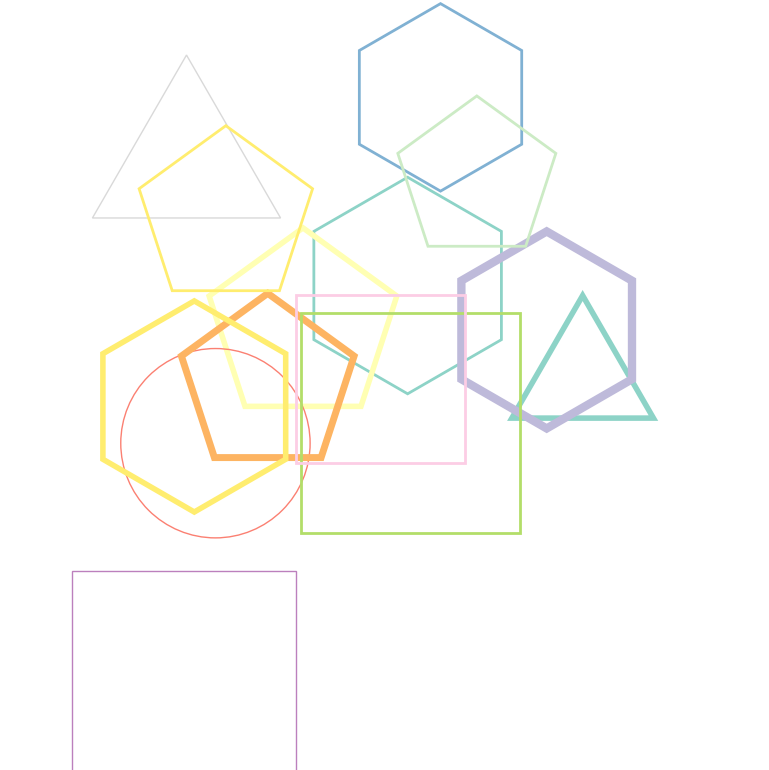[{"shape": "hexagon", "thickness": 1, "radius": 0.7, "center": [0.529, 0.629]}, {"shape": "triangle", "thickness": 2, "radius": 0.53, "center": [0.757, 0.51]}, {"shape": "pentagon", "thickness": 2, "radius": 0.64, "center": [0.393, 0.576]}, {"shape": "hexagon", "thickness": 3, "radius": 0.64, "center": [0.71, 0.572]}, {"shape": "circle", "thickness": 0.5, "radius": 0.61, "center": [0.28, 0.424]}, {"shape": "hexagon", "thickness": 1, "radius": 0.61, "center": [0.572, 0.874]}, {"shape": "pentagon", "thickness": 2.5, "radius": 0.59, "center": [0.348, 0.501]}, {"shape": "square", "thickness": 1, "radius": 0.71, "center": [0.533, 0.45]}, {"shape": "square", "thickness": 1, "radius": 0.55, "center": [0.494, 0.508]}, {"shape": "triangle", "thickness": 0.5, "radius": 0.71, "center": [0.242, 0.787]}, {"shape": "square", "thickness": 0.5, "radius": 0.73, "center": [0.239, 0.113]}, {"shape": "pentagon", "thickness": 1, "radius": 0.54, "center": [0.619, 0.767]}, {"shape": "hexagon", "thickness": 2, "radius": 0.69, "center": [0.252, 0.472]}, {"shape": "pentagon", "thickness": 1, "radius": 0.59, "center": [0.293, 0.718]}]